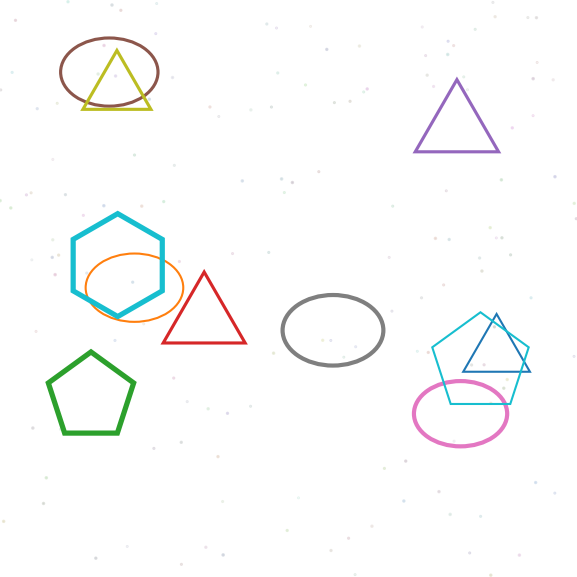[{"shape": "triangle", "thickness": 1, "radius": 0.33, "center": [0.86, 0.389]}, {"shape": "oval", "thickness": 1, "radius": 0.42, "center": [0.233, 0.501]}, {"shape": "pentagon", "thickness": 2.5, "radius": 0.39, "center": [0.158, 0.312]}, {"shape": "triangle", "thickness": 1.5, "radius": 0.41, "center": [0.354, 0.446]}, {"shape": "triangle", "thickness": 1.5, "radius": 0.42, "center": [0.791, 0.778]}, {"shape": "oval", "thickness": 1.5, "radius": 0.42, "center": [0.189, 0.874]}, {"shape": "oval", "thickness": 2, "radius": 0.4, "center": [0.798, 0.283]}, {"shape": "oval", "thickness": 2, "radius": 0.44, "center": [0.577, 0.427]}, {"shape": "triangle", "thickness": 1.5, "radius": 0.34, "center": [0.202, 0.844]}, {"shape": "pentagon", "thickness": 1, "radius": 0.44, "center": [0.832, 0.371]}, {"shape": "hexagon", "thickness": 2.5, "radius": 0.45, "center": [0.204, 0.54]}]